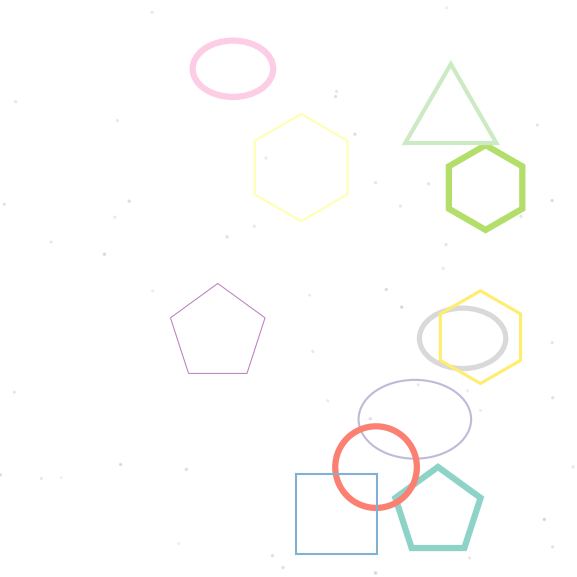[{"shape": "pentagon", "thickness": 3, "radius": 0.39, "center": [0.758, 0.113]}, {"shape": "hexagon", "thickness": 1, "radius": 0.46, "center": [0.521, 0.709]}, {"shape": "oval", "thickness": 1, "radius": 0.49, "center": [0.718, 0.273]}, {"shape": "circle", "thickness": 3, "radius": 0.35, "center": [0.651, 0.19]}, {"shape": "square", "thickness": 1, "radius": 0.35, "center": [0.582, 0.109]}, {"shape": "hexagon", "thickness": 3, "radius": 0.37, "center": [0.841, 0.674]}, {"shape": "oval", "thickness": 3, "radius": 0.35, "center": [0.403, 0.88]}, {"shape": "oval", "thickness": 2.5, "radius": 0.37, "center": [0.801, 0.413]}, {"shape": "pentagon", "thickness": 0.5, "radius": 0.43, "center": [0.377, 0.422]}, {"shape": "triangle", "thickness": 2, "radius": 0.46, "center": [0.781, 0.797]}, {"shape": "hexagon", "thickness": 1.5, "radius": 0.4, "center": [0.832, 0.415]}]